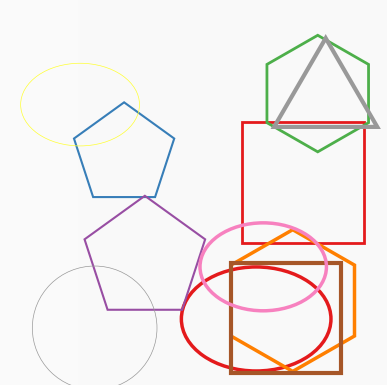[{"shape": "square", "thickness": 2, "radius": 0.78, "center": [0.781, 0.525]}, {"shape": "oval", "thickness": 2.5, "radius": 0.97, "center": [0.661, 0.172]}, {"shape": "pentagon", "thickness": 1.5, "radius": 0.68, "center": [0.32, 0.598]}, {"shape": "hexagon", "thickness": 2, "radius": 0.76, "center": [0.82, 0.757]}, {"shape": "pentagon", "thickness": 1.5, "radius": 0.82, "center": [0.374, 0.328]}, {"shape": "hexagon", "thickness": 2.5, "radius": 0.92, "center": [0.755, 0.219]}, {"shape": "oval", "thickness": 0.5, "radius": 0.77, "center": [0.207, 0.728]}, {"shape": "square", "thickness": 3, "radius": 0.71, "center": [0.739, 0.174]}, {"shape": "oval", "thickness": 2.5, "radius": 0.82, "center": [0.679, 0.307]}, {"shape": "triangle", "thickness": 3, "radius": 0.77, "center": [0.841, 0.747]}, {"shape": "circle", "thickness": 0.5, "radius": 0.8, "center": [0.244, 0.148]}]